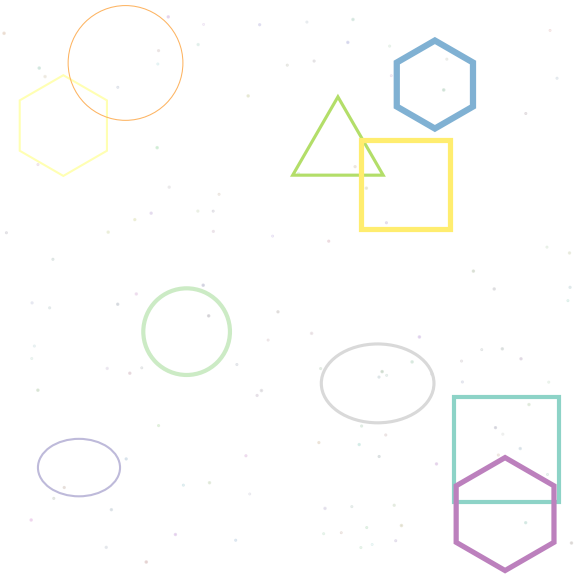[{"shape": "square", "thickness": 2, "radius": 0.45, "center": [0.877, 0.22]}, {"shape": "hexagon", "thickness": 1, "radius": 0.44, "center": [0.11, 0.782]}, {"shape": "oval", "thickness": 1, "radius": 0.36, "center": [0.137, 0.189]}, {"shape": "hexagon", "thickness": 3, "radius": 0.38, "center": [0.753, 0.853]}, {"shape": "circle", "thickness": 0.5, "radius": 0.5, "center": [0.217, 0.89]}, {"shape": "triangle", "thickness": 1.5, "radius": 0.45, "center": [0.585, 0.741]}, {"shape": "oval", "thickness": 1.5, "radius": 0.49, "center": [0.654, 0.335]}, {"shape": "hexagon", "thickness": 2.5, "radius": 0.49, "center": [0.875, 0.109]}, {"shape": "circle", "thickness": 2, "radius": 0.38, "center": [0.323, 0.425]}, {"shape": "square", "thickness": 2.5, "radius": 0.39, "center": [0.703, 0.68]}]